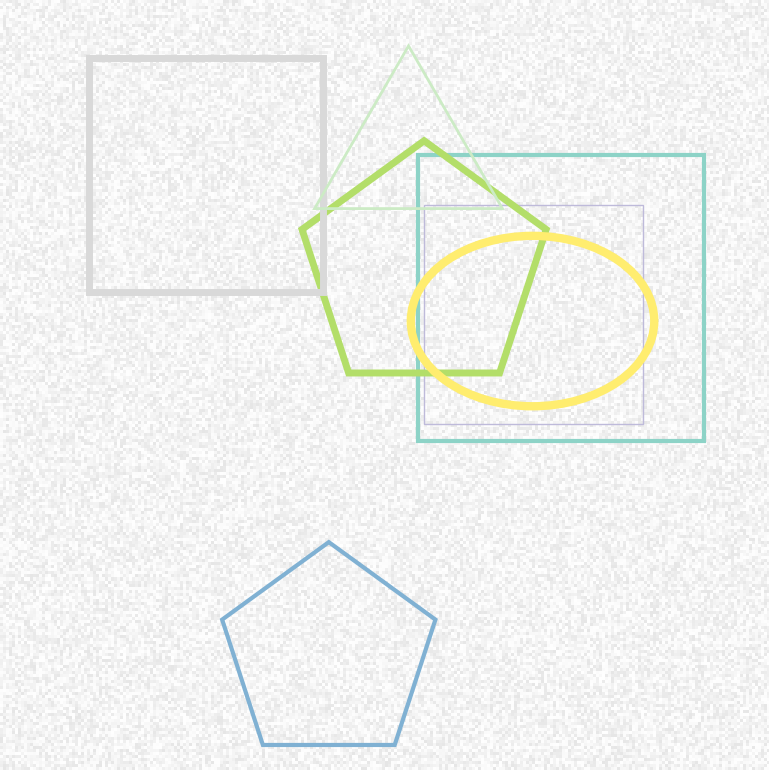[{"shape": "square", "thickness": 1.5, "radius": 0.93, "center": [0.728, 0.612]}, {"shape": "square", "thickness": 0.5, "radius": 0.71, "center": [0.693, 0.592]}, {"shape": "pentagon", "thickness": 1.5, "radius": 0.73, "center": [0.427, 0.15]}, {"shape": "pentagon", "thickness": 2.5, "radius": 0.83, "center": [0.551, 0.65]}, {"shape": "square", "thickness": 2.5, "radius": 0.76, "center": [0.268, 0.772]}, {"shape": "triangle", "thickness": 1, "radius": 0.7, "center": [0.531, 0.8]}, {"shape": "oval", "thickness": 3, "radius": 0.79, "center": [0.692, 0.583]}]